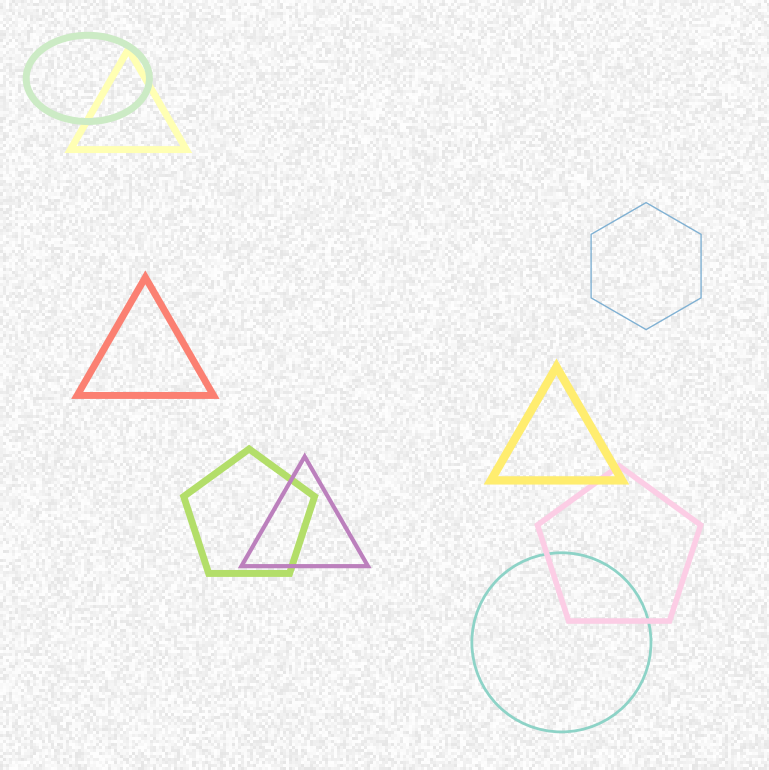[{"shape": "circle", "thickness": 1, "radius": 0.58, "center": [0.729, 0.166]}, {"shape": "triangle", "thickness": 2.5, "radius": 0.43, "center": [0.167, 0.849]}, {"shape": "triangle", "thickness": 2.5, "radius": 0.51, "center": [0.189, 0.538]}, {"shape": "hexagon", "thickness": 0.5, "radius": 0.41, "center": [0.839, 0.654]}, {"shape": "pentagon", "thickness": 2.5, "radius": 0.45, "center": [0.324, 0.328]}, {"shape": "pentagon", "thickness": 2, "radius": 0.56, "center": [0.804, 0.284]}, {"shape": "triangle", "thickness": 1.5, "radius": 0.47, "center": [0.396, 0.312]}, {"shape": "oval", "thickness": 2.5, "radius": 0.4, "center": [0.114, 0.898]}, {"shape": "triangle", "thickness": 3, "radius": 0.49, "center": [0.723, 0.425]}]